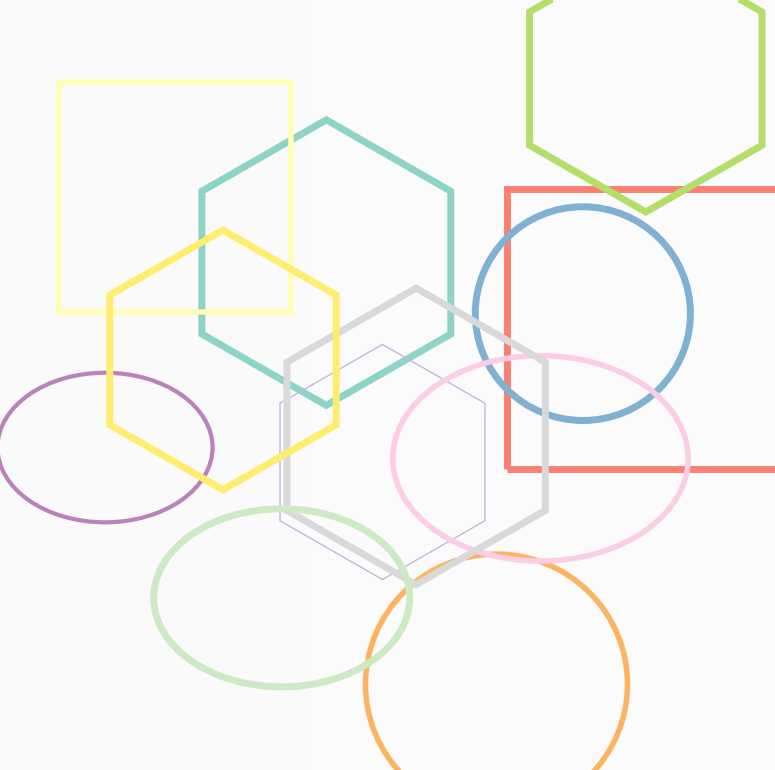[{"shape": "hexagon", "thickness": 2.5, "radius": 0.93, "center": [0.421, 0.659]}, {"shape": "square", "thickness": 2, "radius": 0.75, "center": [0.226, 0.745]}, {"shape": "hexagon", "thickness": 0.5, "radius": 0.76, "center": [0.494, 0.4]}, {"shape": "square", "thickness": 2.5, "radius": 0.91, "center": [0.837, 0.573]}, {"shape": "circle", "thickness": 2.5, "radius": 0.69, "center": [0.752, 0.593]}, {"shape": "circle", "thickness": 2, "radius": 0.85, "center": [0.641, 0.111]}, {"shape": "hexagon", "thickness": 2.5, "radius": 0.87, "center": [0.833, 0.898]}, {"shape": "oval", "thickness": 2, "radius": 0.95, "center": [0.697, 0.405]}, {"shape": "hexagon", "thickness": 2.5, "radius": 0.96, "center": [0.537, 0.433]}, {"shape": "oval", "thickness": 1.5, "radius": 0.69, "center": [0.136, 0.419]}, {"shape": "oval", "thickness": 2.5, "radius": 0.83, "center": [0.363, 0.224]}, {"shape": "hexagon", "thickness": 2.5, "radius": 0.84, "center": [0.288, 0.533]}]